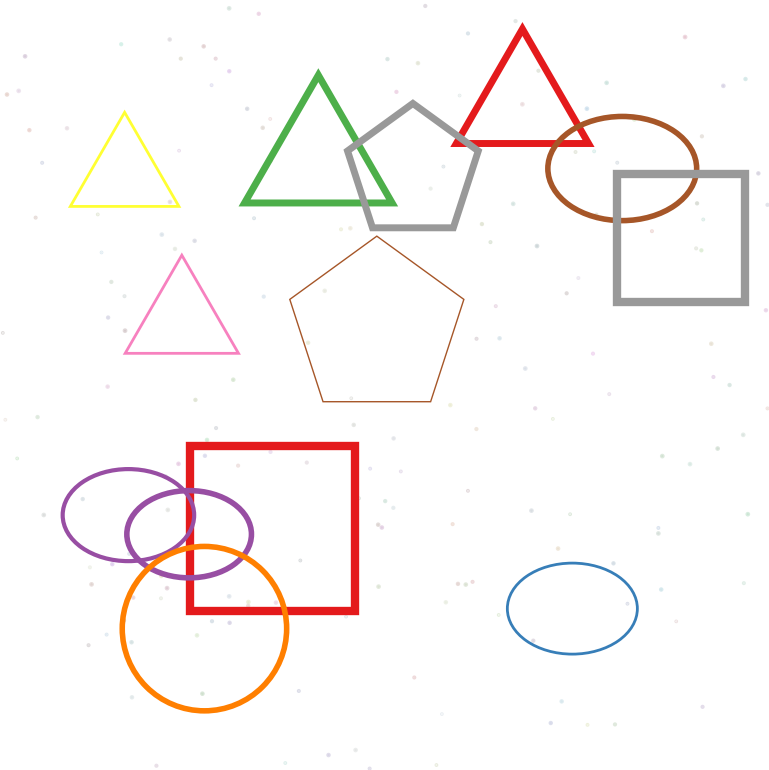[{"shape": "square", "thickness": 3, "radius": 0.54, "center": [0.354, 0.313]}, {"shape": "triangle", "thickness": 2.5, "radius": 0.5, "center": [0.678, 0.863]}, {"shape": "oval", "thickness": 1, "radius": 0.42, "center": [0.743, 0.21]}, {"shape": "triangle", "thickness": 2.5, "radius": 0.55, "center": [0.413, 0.792]}, {"shape": "oval", "thickness": 2, "radius": 0.4, "center": [0.246, 0.306]}, {"shape": "oval", "thickness": 1.5, "radius": 0.43, "center": [0.167, 0.331]}, {"shape": "circle", "thickness": 2, "radius": 0.53, "center": [0.266, 0.184]}, {"shape": "triangle", "thickness": 1, "radius": 0.41, "center": [0.162, 0.773]}, {"shape": "oval", "thickness": 2, "radius": 0.48, "center": [0.808, 0.781]}, {"shape": "pentagon", "thickness": 0.5, "radius": 0.59, "center": [0.489, 0.574]}, {"shape": "triangle", "thickness": 1, "radius": 0.42, "center": [0.236, 0.584]}, {"shape": "square", "thickness": 3, "radius": 0.42, "center": [0.885, 0.691]}, {"shape": "pentagon", "thickness": 2.5, "radius": 0.45, "center": [0.536, 0.776]}]